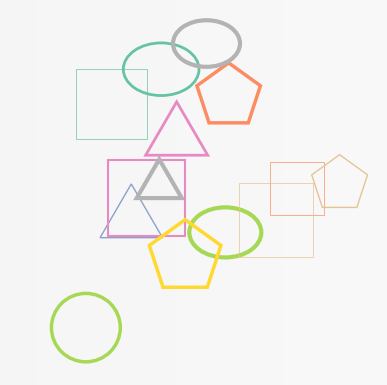[{"shape": "square", "thickness": 0.5, "radius": 0.46, "center": [0.288, 0.73]}, {"shape": "oval", "thickness": 2, "radius": 0.49, "center": [0.416, 0.82]}, {"shape": "square", "thickness": 0.5, "radius": 0.35, "center": [0.765, 0.51]}, {"shape": "pentagon", "thickness": 2.5, "radius": 0.43, "center": [0.59, 0.751]}, {"shape": "triangle", "thickness": 1, "radius": 0.47, "center": [0.339, 0.429]}, {"shape": "triangle", "thickness": 2, "radius": 0.46, "center": [0.456, 0.643]}, {"shape": "square", "thickness": 1.5, "radius": 0.5, "center": [0.377, 0.486]}, {"shape": "circle", "thickness": 2.5, "radius": 0.44, "center": [0.222, 0.149]}, {"shape": "oval", "thickness": 3, "radius": 0.46, "center": [0.581, 0.396]}, {"shape": "pentagon", "thickness": 2.5, "radius": 0.49, "center": [0.478, 0.332]}, {"shape": "pentagon", "thickness": 1, "radius": 0.38, "center": [0.876, 0.522]}, {"shape": "square", "thickness": 0.5, "radius": 0.48, "center": [0.713, 0.428]}, {"shape": "triangle", "thickness": 3, "radius": 0.34, "center": [0.411, 0.519]}, {"shape": "oval", "thickness": 3, "radius": 0.43, "center": [0.533, 0.887]}]